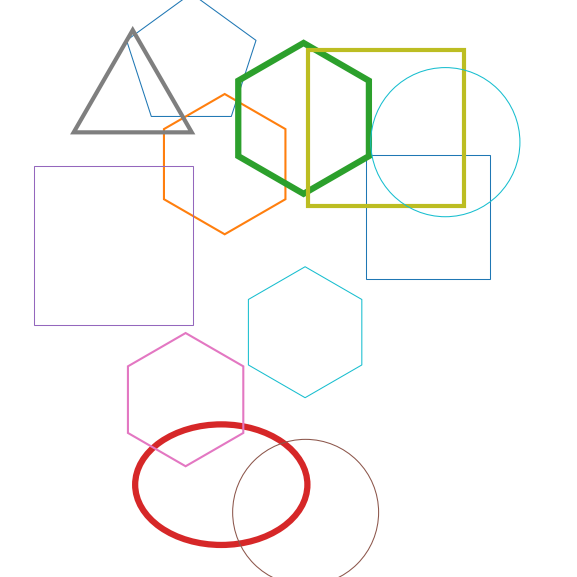[{"shape": "square", "thickness": 0.5, "radius": 0.54, "center": [0.741, 0.624]}, {"shape": "pentagon", "thickness": 0.5, "radius": 0.59, "center": [0.331, 0.893]}, {"shape": "hexagon", "thickness": 1, "radius": 0.61, "center": [0.389, 0.715]}, {"shape": "hexagon", "thickness": 3, "radius": 0.65, "center": [0.526, 0.794]}, {"shape": "oval", "thickness": 3, "radius": 0.75, "center": [0.383, 0.16]}, {"shape": "square", "thickness": 0.5, "radius": 0.69, "center": [0.197, 0.574]}, {"shape": "circle", "thickness": 0.5, "radius": 0.63, "center": [0.529, 0.112]}, {"shape": "hexagon", "thickness": 1, "radius": 0.58, "center": [0.321, 0.307]}, {"shape": "triangle", "thickness": 2, "radius": 0.59, "center": [0.23, 0.829]}, {"shape": "square", "thickness": 2, "radius": 0.67, "center": [0.668, 0.778]}, {"shape": "hexagon", "thickness": 0.5, "radius": 0.57, "center": [0.528, 0.424]}, {"shape": "circle", "thickness": 0.5, "radius": 0.65, "center": [0.771, 0.753]}]